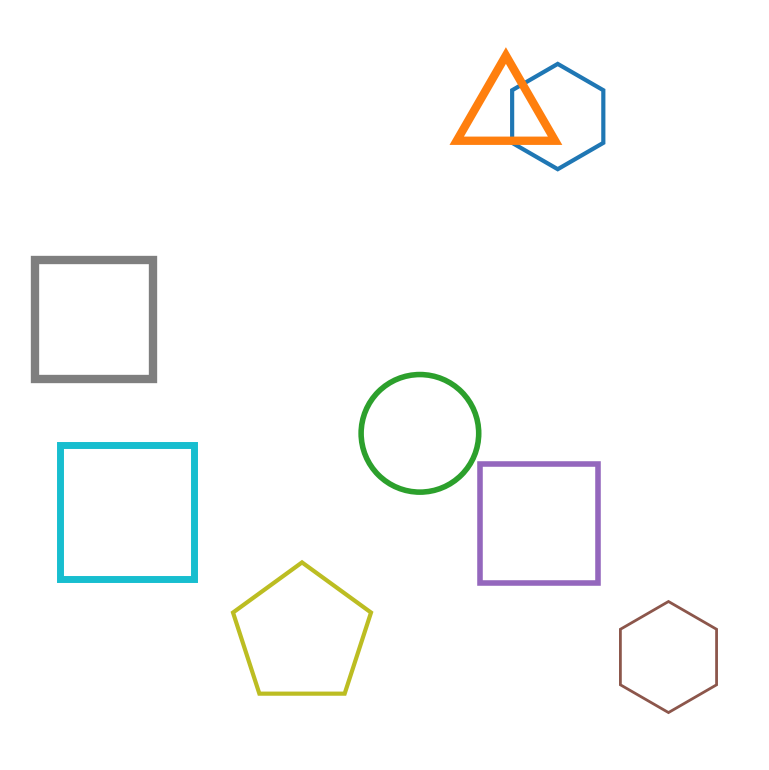[{"shape": "hexagon", "thickness": 1.5, "radius": 0.34, "center": [0.724, 0.849]}, {"shape": "triangle", "thickness": 3, "radius": 0.37, "center": [0.657, 0.854]}, {"shape": "circle", "thickness": 2, "radius": 0.38, "center": [0.545, 0.437]}, {"shape": "square", "thickness": 2, "radius": 0.39, "center": [0.7, 0.32]}, {"shape": "hexagon", "thickness": 1, "radius": 0.36, "center": [0.868, 0.147]}, {"shape": "square", "thickness": 3, "radius": 0.38, "center": [0.122, 0.585]}, {"shape": "pentagon", "thickness": 1.5, "radius": 0.47, "center": [0.392, 0.175]}, {"shape": "square", "thickness": 2.5, "radius": 0.43, "center": [0.164, 0.335]}]